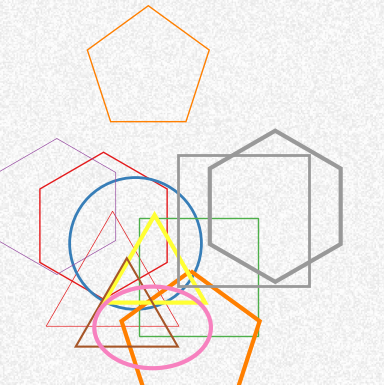[{"shape": "triangle", "thickness": 0.5, "radius": 1.0, "center": [0.292, 0.252]}, {"shape": "hexagon", "thickness": 1, "radius": 0.95, "center": [0.269, 0.414]}, {"shape": "circle", "thickness": 2, "radius": 0.86, "center": [0.352, 0.368]}, {"shape": "square", "thickness": 1, "radius": 0.77, "center": [0.515, 0.281]}, {"shape": "hexagon", "thickness": 0.5, "radius": 0.88, "center": [0.148, 0.464]}, {"shape": "pentagon", "thickness": 1, "radius": 0.83, "center": [0.385, 0.819]}, {"shape": "pentagon", "thickness": 3, "radius": 0.94, "center": [0.495, 0.108]}, {"shape": "triangle", "thickness": 3, "radius": 0.76, "center": [0.401, 0.29]}, {"shape": "triangle", "thickness": 1.5, "radius": 0.77, "center": [0.329, 0.176]}, {"shape": "oval", "thickness": 3, "radius": 0.76, "center": [0.396, 0.15]}, {"shape": "hexagon", "thickness": 3, "radius": 0.98, "center": [0.715, 0.464]}, {"shape": "square", "thickness": 2, "radius": 0.85, "center": [0.632, 0.428]}]